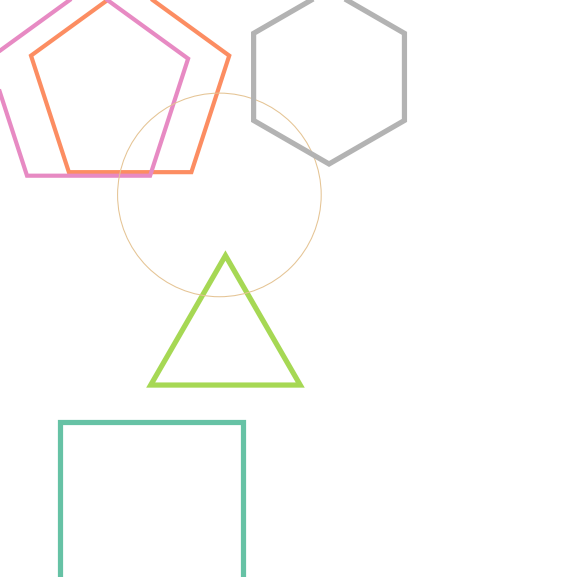[{"shape": "square", "thickness": 2.5, "radius": 0.79, "center": [0.262, 0.111]}, {"shape": "pentagon", "thickness": 2, "radius": 0.9, "center": [0.225, 0.847]}, {"shape": "pentagon", "thickness": 2, "radius": 0.91, "center": [0.153, 0.842]}, {"shape": "triangle", "thickness": 2.5, "radius": 0.75, "center": [0.39, 0.407]}, {"shape": "circle", "thickness": 0.5, "radius": 0.88, "center": [0.38, 0.662]}, {"shape": "hexagon", "thickness": 2.5, "radius": 0.75, "center": [0.57, 0.866]}]